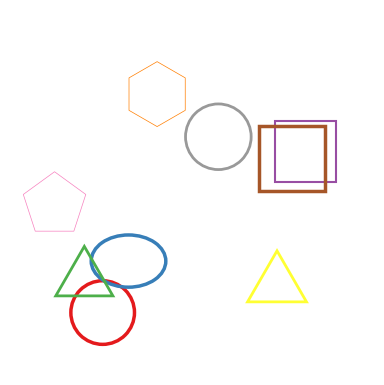[{"shape": "circle", "thickness": 2.5, "radius": 0.41, "center": [0.267, 0.188]}, {"shape": "oval", "thickness": 2.5, "radius": 0.48, "center": [0.334, 0.322]}, {"shape": "triangle", "thickness": 2, "radius": 0.43, "center": [0.219, 0.274]}, {"shape": "square", "thickness": 1.5, "radius": 0.39, "center": [0.794, 0.607]}, {"shape": "hexagon", "thickness": 0.5, "radius": 0.42, "center": [0.408, 0.756]}, {"shape": "triangle", "thickness": 2, "radius": 0.44, "center": [0.72, 0.26]}, {"shape": "square", "thickness": 2.5, "radius": 0.43, "center": [0.758, 0.588]}, {"shape": "pentagon", "thickness": 0.5, "radius": 0.43, "center": [0.142, 0.469]}, {"shape": "circle", "thickness": 2, "radius": 0.43, "center": [0.567, 0.645]}]